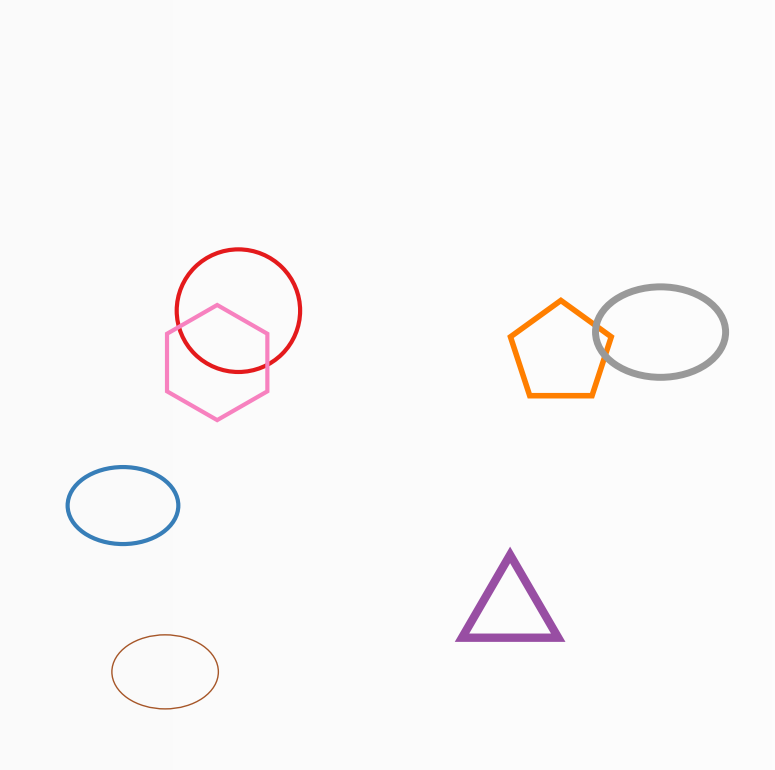[{"shape": "circle", "thickness": 1.5, "radius": 0.4, "center": [0.308, 0.597]}, {"shape": "oval", "thickness": 1.5, "radius": 0.36, "center": [0.159, 0.343]}, {"shape": "triangle", "thickness": 3, "radius": 0.36, "center": [0.658, 0.208]}, {"shape": "pentagon", "thickness": 2, "radius": 0.34, "center": [0.724, 0.541]}, {"shape": "oval", "thickness": 0.5, "radius": 0.34, "center": [0.213, 0.127]}, {"shape": "hexagon", "thickness": 1.5, "radius": 0.37, "center": [0.28, 0.529]}, {"shape": "oval", "thickness": 2.5, "radius": 0.42, "center": [0.852, 0.569]}]